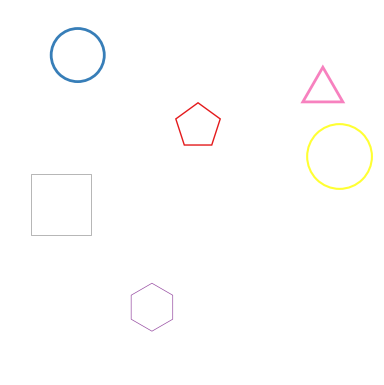[{"shape": "pentagon", "thickness": 1, "radius": 0.3, "center": [0.514, 0.672]}, {"shape": "circle", "thickness": 2, "radius": 0.34, "center": [0.202, 0.857]}, {"shape": "hexagon", "thickness": 0.5, "radius": 0.31, "center": [0.395, 0.202]}, {"shape": "circle", "thickness": 1.5, "radius": 0.42, "center": [0.882, 0.594]}, {"shape": "triangle", "thickness": 2, "radius": 0.3, "center": [0.839, 0.765]}, {"shape": "square", "thickness": 0.5, "radius": 0.39, "center": [0.159, 0.469]}]